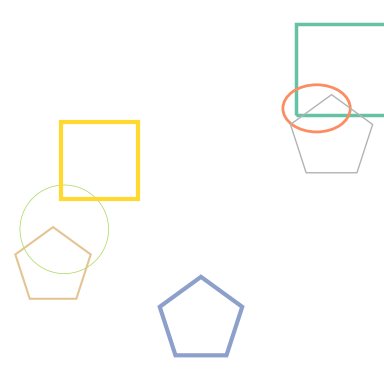[{"shape": "square", "thickness": 2.5, "radius": 0.6, "center": [0.888, 0.82]}, {"shape": "oval", "thickness": 2, "radius": 0.44, "center": [0.822, 0.719]}, {"shape": "pentagon", "thickness": 3, "radius": 0.56, "center": [0.522, 0.168]}, {"shape": "circle", "thickness": 0.5, "radius": 0.58, "center": [0.167, 0.404]}, {"shape": "square", "thickness": 3, "radius": 0.5, "center": [0.259, 0.584]}, {"shape": "pentagon", "thickness": 1.5, "radius": 0.51, "center": [0.138, 0.307]}, {"shape": "pentagon", "thickness": 1, "radius": 0.56, "center": [0.861, 0.642]}]